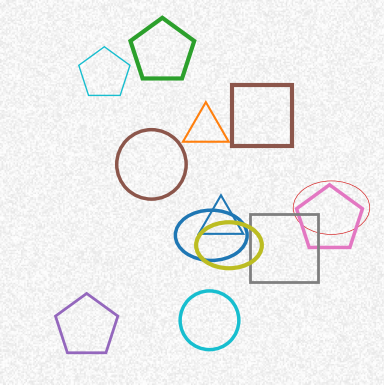[{"shape": "oval", "thickness": 2.5, "radius": 0.47, "center": [0.549, 0.389]}, {"shape": "triangle", "thickness": 1.5, "radius": 0.33, "center": [0.574, 0.426]}, {"shape": "triangle", "thickness": 1.5, "radius": 0.34, "center": [0.535, 0.666]}, {"shape": "pentagon", "thickness": 3, "radius": 0.44, "center": [0.422, 0.867]}, {"shape": "oval", "thickness": 0.5, "radius": 0.5, "center": [0.861, 0.461]}, {"shape": "pentagon", "thickness": 2, "radius": 0.43, "center": [0.225, 0.153]}, {"shape": "square", "thickness": 3, "radius": 0.39, "center": [0.681, 0.7]}, {"shape": "circle", "thickness": 2.5, "radius": 0.45, "center": [0.393, 0.573]}, {"shape": "pentagon", "thickness": 2.5, "radius": 0.45, "center": [0.856, 0.43]}, {"shape": "square", "thickness": 2, "radius": 0.44, "center": [0.737, 0.355]}, {"shape": "oval", "thickness": 3, "radius": 0.43, "center": [0.595, 0.363]}, {"shape": "pentagon", "thickness": 1, "radius": 0.35, "center": [0.271, 0.809]}, {"shape": "circle", "thickness": 2.5, "radius": 0.38, "center": [0.544, 0.168]}]